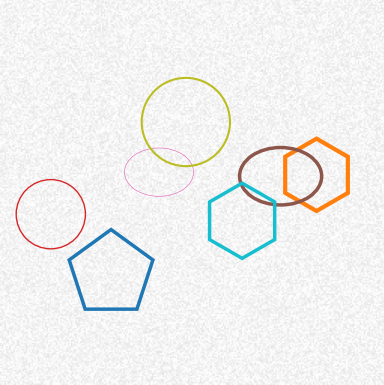[{"shape": "pentagon", "thickness": 2.5, "radius": 0.57, "center": [0.288, 0.289]}, {"shape": "hexagon", "thickness": 3, "radius": 0.47, "center": [0.822, 0.546]}, {"shape": "circle", "thickness": 1, "radius": 0.45, "center": [0.132, 0.444]}, {"shape": "oval", "thickness": 2.5, "radius": 0.53, "center": [0.729, 0.542]}, {"shape": "oval", "thickness": 0.5, "radius": 0.45, "center": [0.413, 0.553]}, {"shape": "circle", "thickness": 1.5, "radius": 0.57, "center": [0.483, 0.683]}, {"shape": "hexagon", "thickness": 2.5, "radius": 0.49, "center": [0.629, 0.427]}]